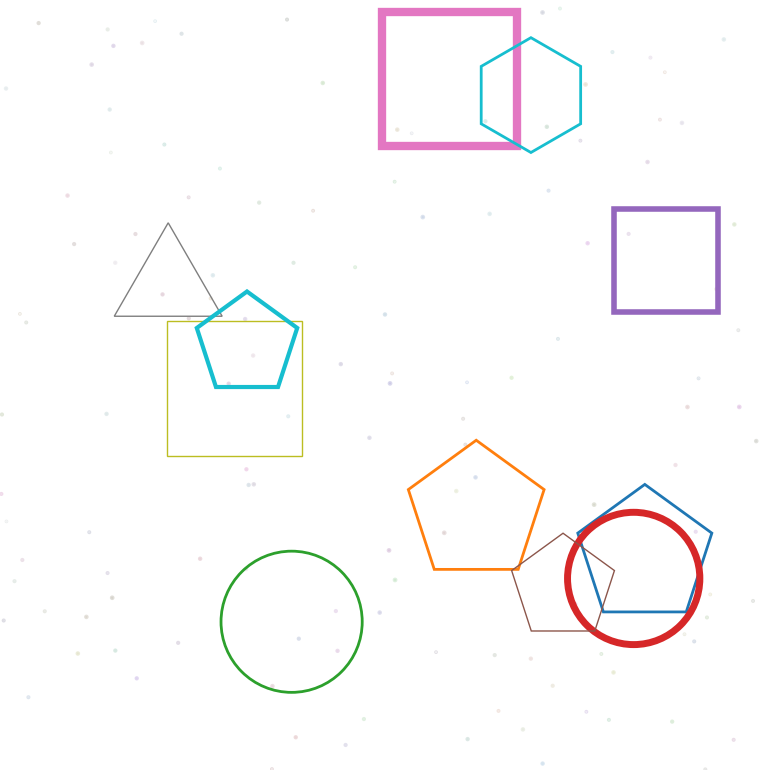[{"shape": "pentagon", "thickness": 1, "radius": 0.46, "center": [0.837, 0.279]}, {"shape": "pentagon", "thickness": 1, "radius": 0.46, "center": [0.618, 0.336]}, {"shape": "circle", "thickness": 1, "radius": 0.46, "center": [0.379, 0.193]}, {"shape": "circle", "thickness": 2.5, "radius": 0.43, "center": [0.823, 0.249]}, {"shape": "square", "thickness": 2, "radius": 0.34, "center": [0.865, 0.661]}, {"shape": "pentagon", "thickness": 0.5, "radius": 0.35, "center": [0.731, 0.237]}, {"shape": "square", "thickness": 3, "radius": 0.44, "center": [0.583, 0.898]}, {"shape": "triangle", "thickness": 0.5, "radius": 0.4, "center": [0.218, 0.63]}, {"shape": "square", "thickness": 0.5, "radius": 0.44, "center": [0.305, 0.496]}, {"shape": "pentagon", "thickness": 1.5, "radius": 0.34, "center": [0.321, 0.553]}, {"shape": "hexagon", "thickness": 1, "radius": 0.37, "center": [0.69, 0.877]}]